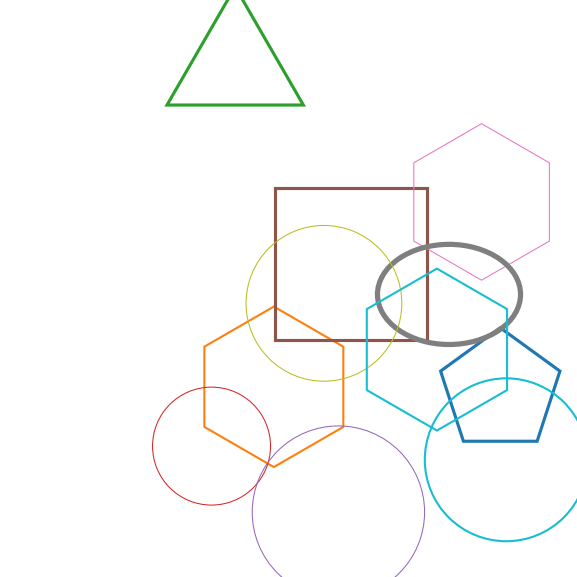[{"shape": "pentagon", "thickness": 1.5, "radius": 0.54, "center": [0.866, 0.323]}, {"shape": "hexagon", "thickness": 1, "radius": 0.69, "center": [0.474, 0.329]}, {"shape": "triangle", "thickness": 1.5, "radius": 0.68, "center": [0.407, 0.885]}, {"shape": "circle", "thickness": 0.5, "radius": 0.51, "center": [0.366, 0.227]}, {"shape": "circle", "thickness": 0.5, "radius": 0.75, "center": [0.586, 0.112]}, {"shape": "square", "thickness": 1.5, "radius": 0.66, "center": [0.608, 0.542]}, {"shape": "hexagon", "thickness": 0.5, "radius": 0.68, "center": [0.834, 0.649]}, {"shape": "oval", "thickness": 2.5, "radius": 0.62, "center": [0.778, 0.489]}, {"shape": "circle", "thickness": 0.5, "radius": 0.67, "center": [0.561, 0.474]}, {"shape": "circle", "thickness": 1, "radius": 0.71, "center": [0.877, 0.203]}, {"shape": "hexagon", "thickness": 1, "radius": 0.7, "center": [0.757, 0.394]}]